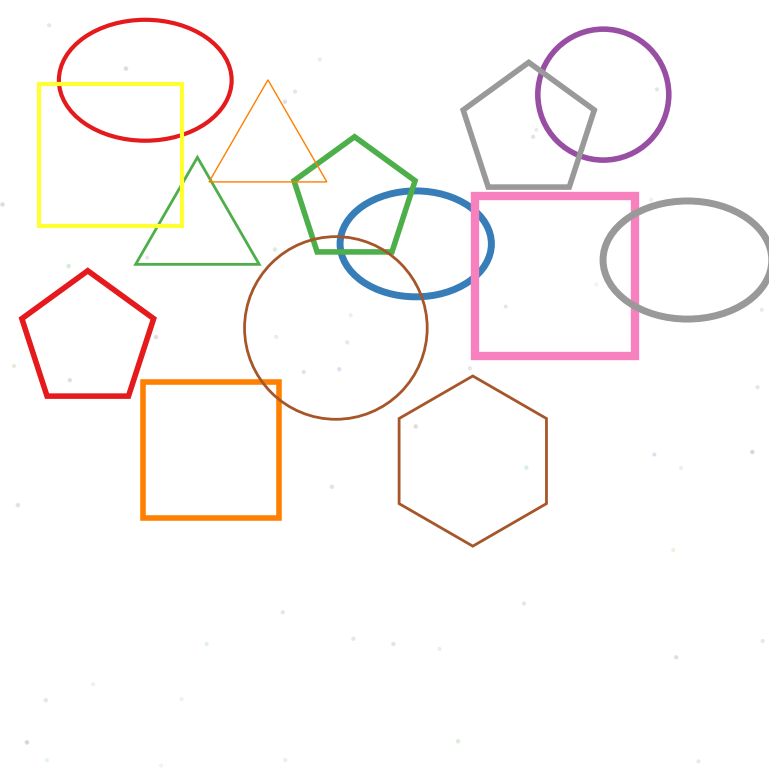[{"shape": "oval", "thickness": 1.5, "radius": 0.56, "center": [0.189, 0.896]}, {"shape": "pentagon", "thickness": 2, "radius": 0.45, "center": [0.114, 0.558]}, {"shape": "oval", "thickness": 2.5, "radius": 0.49, "center": [0.54, 0.683]}, {"shape": "pentagon", "thickness": 2, "radius": 0.41, "center": [0.46, 0.74]}, {"shape": "triangle", "thickness": 1, "radius": 0.46, "center": [0.256, 0.703]}, {"shape": "circle", "thickness": 2, "radius": 0.43, "center": [0.784, 0.877]}, {"shape": "square", "thickness": 2, "radius": 0.44, "center": [0.274, 0.416]}, {"shape": "triangle", "thickness": 0.5, "radius": 0.44, "center": [0.348, 0.808]}, {"shape": "square", "thickness": 1.5, "radius": 0.46, "center": [0.144, 0.798]}, {"shape": "circle", "thickness": 1, "radius": 0.59, "center": [0.436, 0.574]}, {"shape": "hexagon", "thickness": 1, "radius": 0.55, "center": [0.614, 0.401]}, {"shape": "square", "thickness": 3, "radius": 0.52, "center": [0.72, 0.642]}, {"shape": "pentagon", "thickness": 2, "radius": 0.45, "center": [0.687, 0.829]}, {"shape": "oval", "thickness": 2.5, "radius": 0.55, "center": [0.893, 0.662]}]